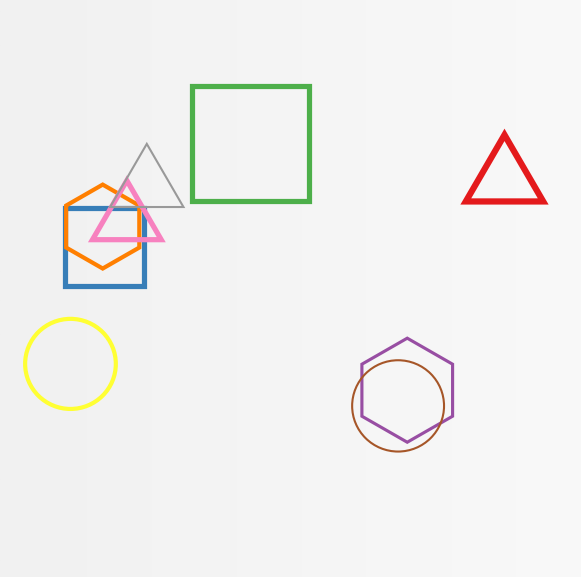[{"shape": "triangle", "thickness": 3, "radius": 0.38, "center": [0.868, 0.689]}, {"shape": "square", "thickness": 2.5, "radius": 0.34, "center": [0.179, 0.571]}, {"shape": "square", "thickness": 2.5, "radius": 0.5, "center": [0.431, 0.751]}, {"shape": "hexagon", "thickness": 1.5, "radius": 0.45, "center": [0.701, 0.323]}, {"shape": "hexagon", "thickness": 2, "radius": 0.36, "center": [0.177, 0.607]}, {"shape": "circle", "thickness": 2, "radius": 0.39, "center": [0.121, 0.369]}, {"shape": "circle", "thickness": 1, "radius": 0.4, "center": [0.685, 0.296]}, {"shape": "triangle", "thickness": 2.5, "radius": 0.34, "center": [0.218, 0.618]}, {"shape": "triangle", "thickness": 1, "radius": 0.36, "center": [0.253, 0.677]}]